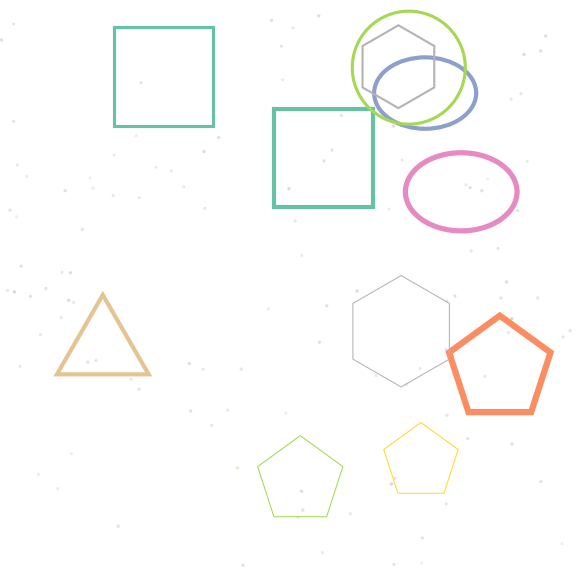[{"shape": "square", "thickness": 1.5, "radius": 0.43, "center": [0.283, 0.867]}, {"shape": "square", "thickness": 2, "radius": 0.43, "center": [0.56, 0.726]}, {"shape": "pentagon", "thickness": 3, "radius": 0.46, "center": [0.865, 0.36]}, {"shape": "oval", "thickness": 2, "radius": 0.44, "center": [0.736, 0.838]}, {"shape": "oval", "thickness": 2.5, "radius": 0.48, "center": [0.799, 0.667]}, {"shape": "pentagon", "thickness": 0.5, "radius": 0.39, "center": [0.52, 0.167]}, {"shape": "circle", "thickness": 1.5, "radius": 0.49, "center": [0.708, 0.882]}, {"shape": "pentagon", "thickness": 0.5, "radius": 0.34, "center": [0.729, 0.2]}, {"shape": "triangle", "thickness": 2, "radius": 0.46, "center": [0.178, 0.397]}, {"shape": "hexagon", "thickness": 1, "radius": 0.36, "center": [0.69, 0.884]}, {"shape": "hexagon", "thickness": 0.5, "radius": 0.48, "center": [0.695, 0.426]}]